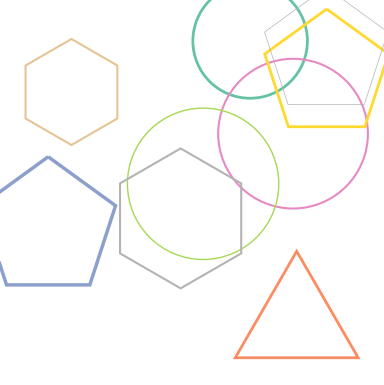[{"shape": "circle", "thickness": 2, "radius": 0.74, "center": [0.65, 0.894]}, {"shape": "triangle", "thickness": 2, "radius": 0.92, "center": [0.771, 0.163]}, {"shape": "pentagon", "thickness": 2.5, "radius": 0.92, "center": [0.125, 0.409]}, {"shape": "circle", "thickness": 1.5, "radius": 0.97, "center": [0.761, 0.653]}, {"shape": "circle", "thickness": 1, "radius": 0.98, "center": [0.528, 0.523]}, {"shape": "pentagon", "thickness": 2, "radius": 0.85, "center": [0.848, 0.808]}, {"shape": "hexagon", "thickness": 1.5, "radius": 0.69, "center": [0.186, 0.761]}, {"shape": "pentagon", "thickness": 0.5, "radius": 0.84, "center": [0.847, 0.865]}, {"shape": "hexagon", "thickness": 1.5, "radius": 0.91, "center": [0.469, 0.433]}]